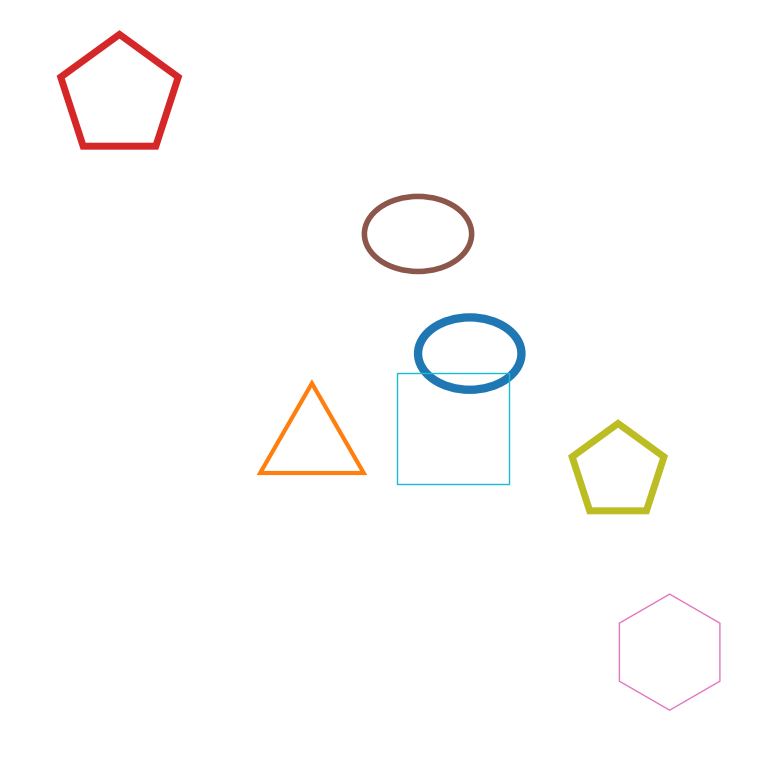[{"shape": "oval", "thickness": 3, "radius": 0.34, "center": [0.61, 0.541]}, {"shape": "triangle", "thickness": 1.5, "radius": 0.39, "center": [0.405, 0.425]}, {"shape": "pentagon", "thickness": 2.5, "radius": 0.4, "center": [0.155, 0.875]}, {"shape": "oval", "thickness": 2, "radius": 0.35, "center": [0.543, 0.696]}, {"shape": "hexagon", "thickness": 0.5, "radius": 0.38, "center": [0.87, 0.153]}, {"shape": "pentagon", "thickness": 2.5, "radius": 0.31, "center": [0.803, 0.387]}, {"shape": "square", "thickness": 0.5, "radius": 0.36, "center": [0.589, 0.444]}]